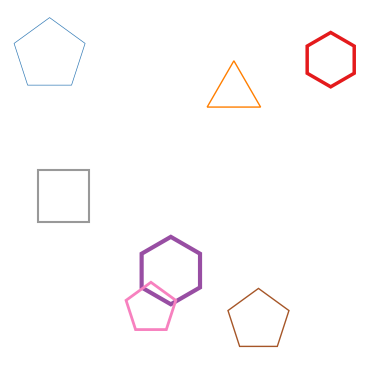[{"shape": "hexagon", "thickness": 2.5, "radius": 0.35, "center": [0.859, 0.845]}, {"shape": "pentagon", "thickness": 0.5, "radius": 0.48, "center": [0.129, 0.857]}, {"shape": "hexagon", "thickness": 3, "radius": 0.44, "center": [0.444, 0.297]}, {"shape": "triangle", "thickness": 1, "radius": 0.4, "center": [0.607, 0.762]}, {"shape": "pentagon", "thickness": 1, "radius": 0.42, "center": [0.671, 0.168]}, {"shape": "pentagon", "thickness": 2, "radius": 0.34, "center": [0.392, 0.199]}, {"shape": "square", "thickness": 1.5, "radius": 0.34, "center": [0.165, 0.492]}]